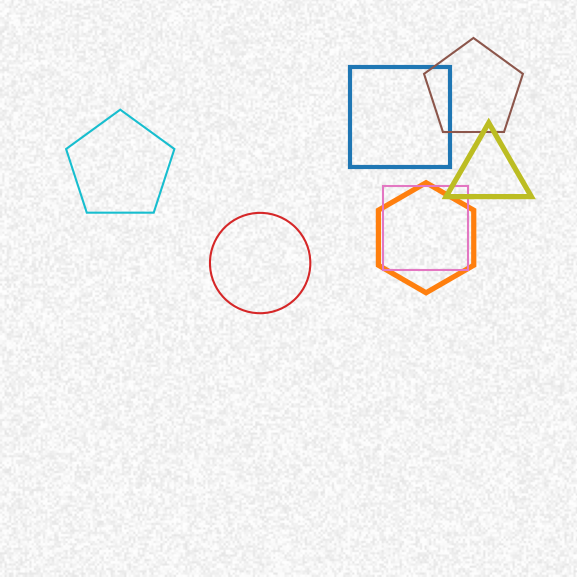[{"shape": "square", "thickness": 2, "radius": 0.43, "center": [0.693, 0.797]}, {"shape": "hexagon", "thickness": 2.5, "radius": 0.48, "center": [0.738, 0.587]}, {"shape": "circle", "thickness": 1, "radius": 0.43, "center": [0.45, 0.544]}, {"shape": "pentagon", "thickness": 1, "radius": 0.45, "center": [0.82, 0.843]}, {"shape": "square", "thickness": 1, "radius": 0.37, "center": [0.737, 0.604]}, {"shape": "triangle", "thickness": 2.5, "radius": 0.43, "center": [0.846, 0.701]}, {"shape": "pentagon", "thickness": 1, "radius": 0.49, "center": [0.208, 0.711]}]